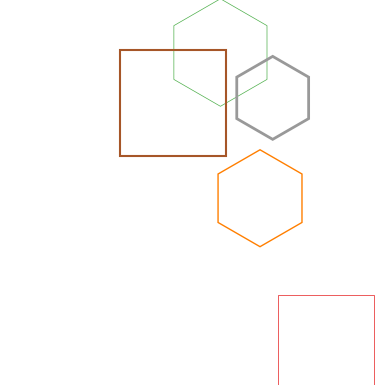[{"shape": "square", "thickness": 0.5, "radius": 0.63, "center": [0.846, 0.109]}, {"shape": "hexagon", "thickness": 0.5, "radius": 0.7, "center": [0.573, 0.864]}, {"shape": "hexagon", "thickness": 1, "radius": 0.63, "center": [0.675, 0.485]}, {"shape": "square", "thickness": 1.5, "radius": 0.69, "center": [0.449, 0.733]}, {"shape": "hexagon", "thickness": 2, "radius": 0.54, "center": [0.708, 0.746]}]